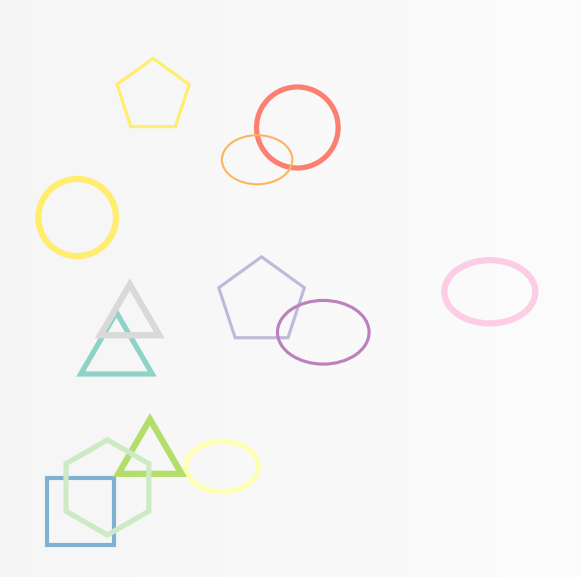[{"shape": "triangle", "thickness": 2.5, "radius": 0.35, "center": [0.2, 0.387]}, {"shape": "oval", "thickness": 2.5, "radius": 0.31, "center": [0.382, 0.191]}, {"shape": "pentagon", "thickness": 1.5, "radius": 0.39, "center": [0.45, 0.477]}, {"shape": "circle", "thickness": 2.5, "radius": 0.35, "center": [0.512, 0.778]}, {"shape": "square", "thickness": 2, "radius": 0.29, "center": [0.138, 0.113]}, {"shape": "oval", "thickness": 1, "radius": 0.3, "center": [0.442, 0.723]}, {"shape": "triangle", "thickness": 3, "radius": 0.31, "center": [0.258, 0.21]}, {"shape": "oval", "thickness": 3, "radius": 0.39, "center": [0.843, 0.494]}, {"shape": "triangle", "thickness": 3, "radius": 0.29, "center": [0.223, 0.448]}, {"shape": "oval", "thickness": 1.5, "radius": 0.39, "center": [0.556, 0.424]}, {"shape": "hexagon", "thickness": 2.5, "radius": 0.41, "center": [0.185, 0.155]}, {"shape": "pentagon", "thickness": 1.5, "radius": 0.33, "center": [0.263, 0.833]}, {"shape": "circle", "thickness": 3, "radius": 0.33, "center": [0.133, 0.622]}]